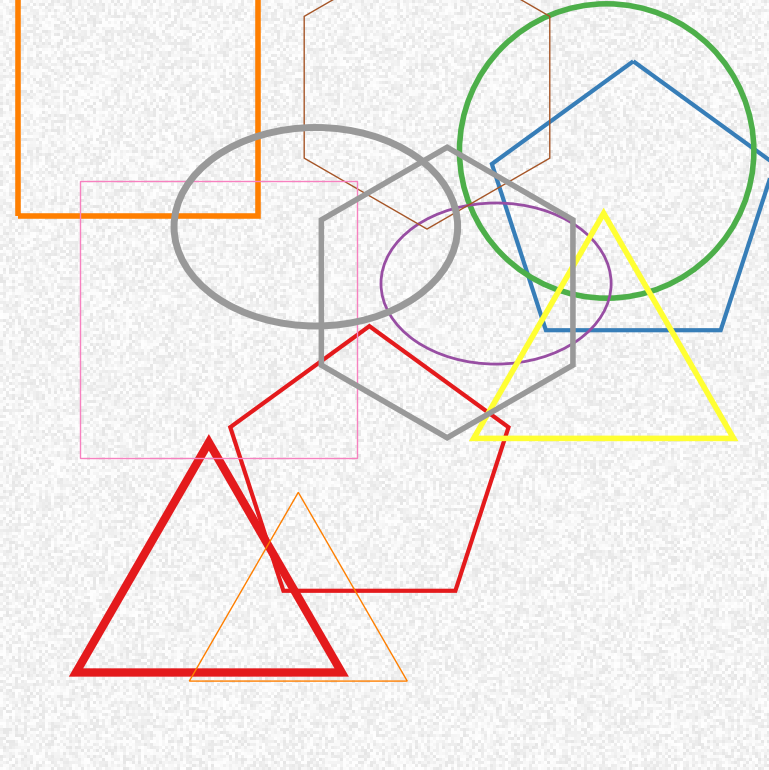[{"shape": "pentagon", "thickness": 1.5, "radius": 0.95, "center": [0.48, 0.386]}, {"shape": "triangle", "thickness": 3, "radius": 1.0, "center": [0.271, 0.226]}, {"shape": "pentagon", "thickness": 1.5, "radius": 0.97, "center": [0.822, 0.727]}, {"shape": "circle", "thickness": 2, "radius": 0.96, "center": [0.788, 0.804]}, {"shape": "oval", "thickness": 1, "radius": 0.75, "center": [0.644, 0.632]}, {"shape": "triangle", "thickness": 0.5, "radius": 0.82, "center": [0.387, 0.197]}, {"shape": "square", "thickness": 2, "radius": 0.78, "center": [0.179, 0.876]}, {"shape": "triangle", "thickness": 2, "radius": 0.97, "center": [0.784, 0.528]}, {"shape": "hexagon", "thickness": 0.5, "radius": 0.92, "center": [0.555, 0.887]}, {"shape": "square", "thickness": 0.5, "radius": 0.9, "center": [0.284, 0.585]}, {"shape": "hexagon", "thickness": 2, "radius": 0.94, "center": [0.581, 0.62]}, {"shape": "oval", "thickness": 2.5, "radius": 0.92, "center": [0.41, 0.706]}]